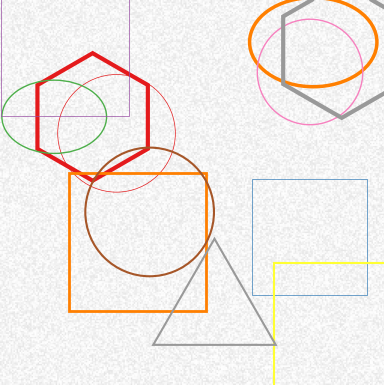[{"shape": "hexagon", "thickness": 3, "radius": 0.83, "center": [0.241, 0.696]}, {"shape": "circle", "thickness": 0.5, "radius": 0.76, "center": [0.303, 0.654]}, {"shape": "square", "thickness": 0.5, "radius": 0.75, "center": [0.804, 0.384]}, {"shape": "oval", "thickness": 1, "radius": 0.68, "center": [0.141, 0.697]}, {"shape": "square", "thickness": 0.5, "radius": 0.83, "center": [0.17, 0.866]}, {"shape": "oval", "thickness": 2.5, "radius": 0.83, "center": [0.814, 0.891]}, {"shape": "square", "thickness": 2, "radius": 0.89, "center": [0.358, 0.371]}, {"shape": "square", "thickness": 1.5, "radius": 0.83, "center": [0.878, 0.152]}, {"shape": "circle", "thickness": 1.5, "radius": 0.84, "center": [0.389, 0.45]}, {"shape": "circle", "thickness": 1, "radius": 0.68, "center": [0.805, 0.813]}, {"shape": "triangle", "thickness": 1.5, "radius": 0.92, "center": [0.557, 0.196]}, {"shape": "hexagon", "thickness": 3, "radius": 0.88, "center": [0.888, 0.869]}]